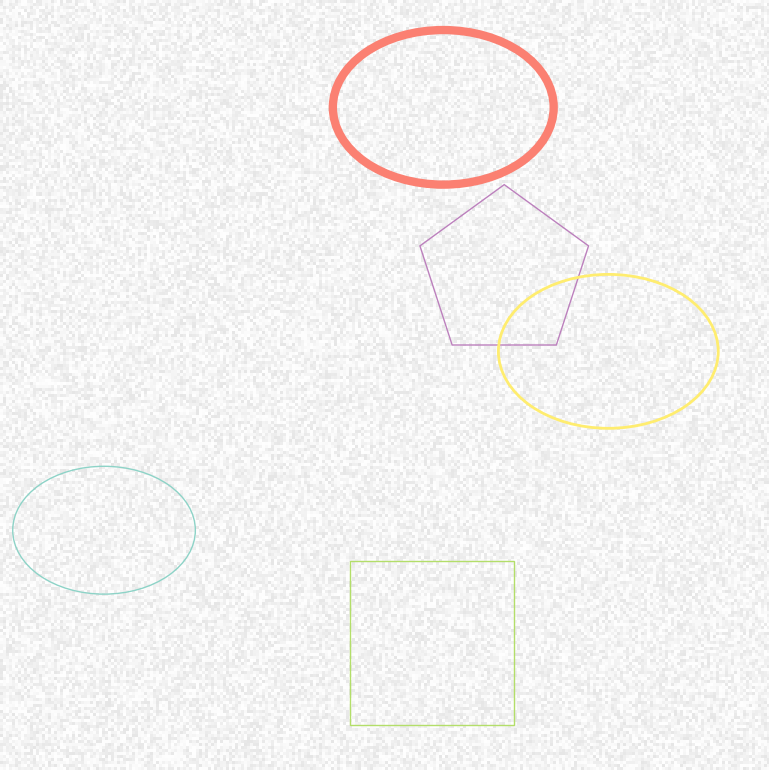[{"shape": "oval", "thickness": 0.5, "radius": 0.59, "center": [0.135, 0.311]}, {"shape": "oval", "thickness": 3, "radius": 0.72, "center": [0.576, 0.861]}, {"shape": "square", "thickness": 0.5, "radius": 0.53, "center": [0.561, 0.165]}, {"shape": "pentagon", "thickness": 0.5, "radius": 0.58, "center": [0.655, 0.645]}, {"shape": "oval", "thickness": 1, "radius": 0.71, "center": [0.79, 0.544]}]